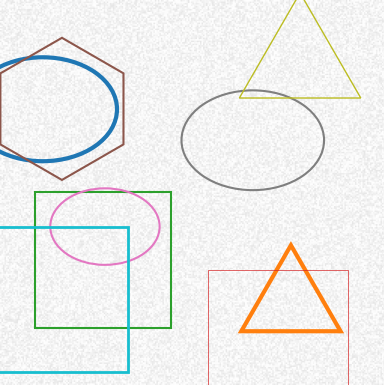[{"shape": "oval", "thickness": 3, "radius": 0.96, "center": [0.111, 0.716]}, {"shape": "triangle", "thickness": 3, "radius": 0.74, "center": [0.756, 0.214]}, {"shape": "square", "thickness": 1.5, "radius": 0.88, "center": [0.268, 0.325]}, {"shape": "square", "thickness": 0.5, "radius": 0.91, "center": [0.722, 0.116]}, {"shape": "hexagon", "thickness": 1.5, "radius": 0.92, "center": [0.161, 0.717]}, {"shape": "oval", "thickness": 1.5, "radius": 0.71, "center": [0.273, 0.411]}, {"shape": "oval", "thickness": 1.5, "radius": 0.93, "center": [0.657, 0.636]}, {"shape": "triangle", "thickness": 1, "radius": 0.91, "center": [0.779, 0.836]}, {"shape": "square", "thickness": 2, "radius": 0.95, "center": [0.144, 0.222]}]